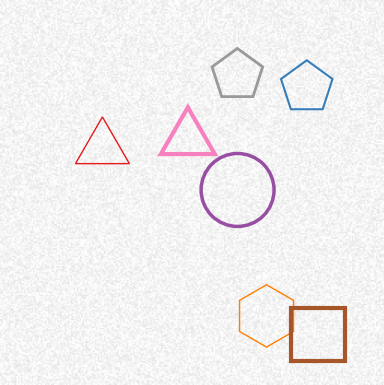[{"shape": "triangle", "thickness": 1, "radius": 0.4, "center": [0.266, 0.615]}, {"shape": "pentagon", "thickness": 1.5, "radius": 0.35, "center": [0.797, 0.773]}, {"shape": "circle", "thickness": 2.5, "radius": 0.47, "center": [0.617, 0.507]}, {"shape": "hexagon", "thickness": 1, "radius": 0.4, "center": [0.692, 0.179]}, {"shape": "square", "thickness": 3, "radius": 0.35, "center": [0.825, 0.132]}, {"shape": "triangle", "thickness": 3, "radius": 0.4, "center": [0.488, 0.64]}, {"shape": "pentagon", "thickness": 2, "radius": 0.35, "center": [0.617, 0.805]}]